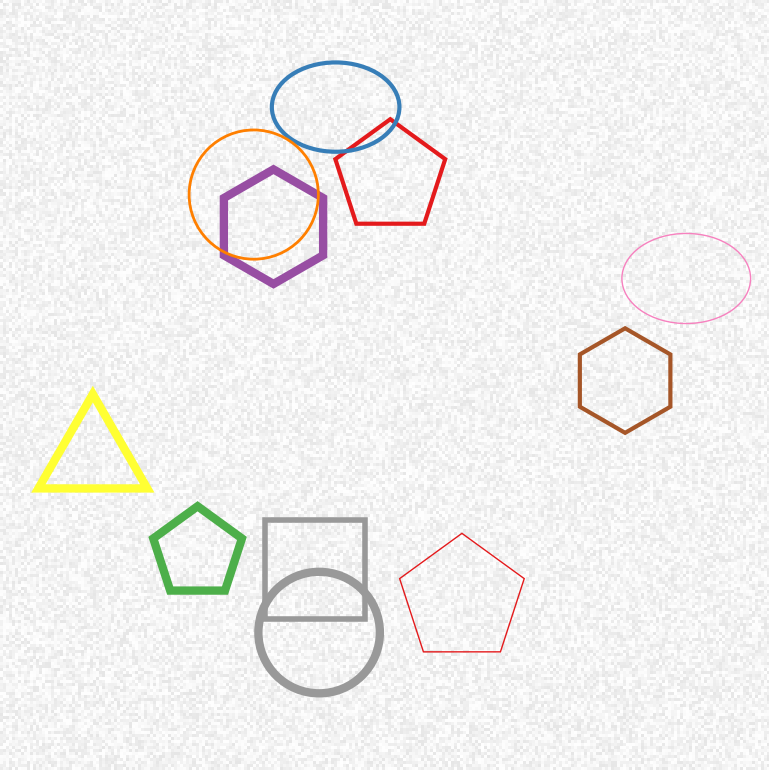[{"shape": "pentagon", "thickness": 0.5, "radius": 0.43, "center": [0.6, 0.222]}, {"shape": "pentagon", "thickness": 1.5, "radius": 0.38, "center": [0.507, 0.77]}, {"shape": "oval", "thickness": 1.5, "radius": 0.41, "center": [0.436, 0.861]}, {"shape": "pentagon", "thickness": 3, "radius": 0.3, "center": [0.257, 0.282]}, {"shape": "hexagon", "thickness": 3, "radius": 0.37, "center": [0.355, 0.706]}, {"shape": "circle", "thickness": 1, "radius": 0.42, "center": [0.33, 0.747]}, {"shape": "triangle", "thickness": 3, "radius": 0.41, "center": [0.121, 0.407]}, {"shape": "hexagon", "thickness": 1.5, "radius": 0.34, "center": [0.812, 0.506]}, {"shape": "oval", "thickness": 0.5, "radius": 0.42, "center": [0.891, 0.638]}, {"shape": "circle", "thickness": 3, "radius": 0.39, "center": [0.414, 0.178]}, {"shape": "square", "thickness": 2, "radius": 0.32, "center": [0.409, 0.261]}]